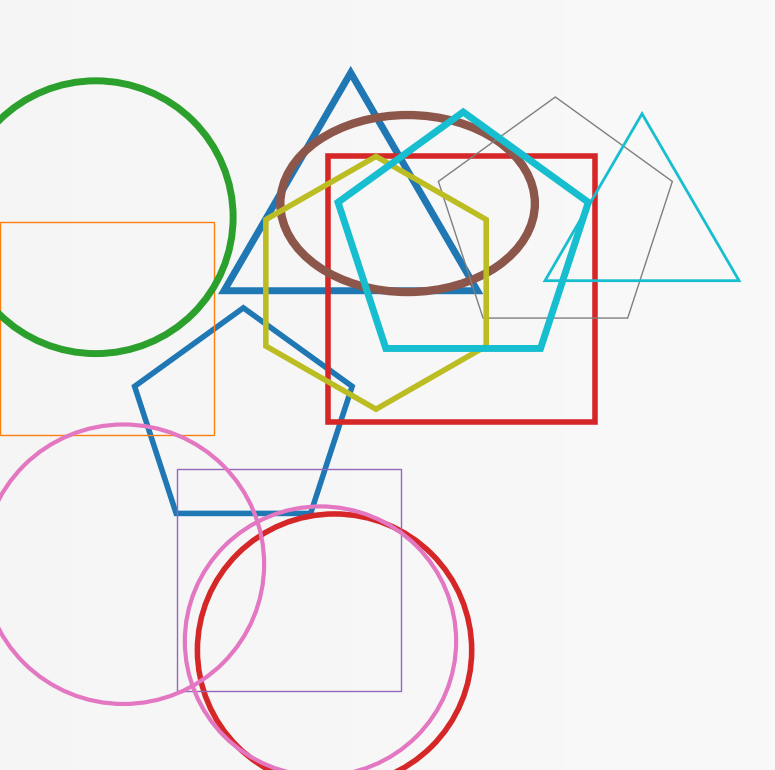[{"shape": "triangle", "thickness": 2.5, "radius": 0.94, "center": [0.453, 0.717]}, {"shape": "pentagon", "thickness": 2, "radius": 0.74, "center": [0.314, 0.453]}, {"shape": "square", "thickness": 0.5, "radius": 0.69, "center": [0.138, 0.573]}, {"shape": "circle", "thickness": 2.5, "radius": 0.89, "center": [0.124, 0.718]}, {"shape": "circle", "thickness": 2, "radius": 0.88, "center": [0.432, 0.156]}, {"shape": "square", "thickness": 2, "radius": 0.86, "center": [0.595, 0.624]}, {"shape": "square", "thickness": 0.5, "radius": 0.72, "center": [0.373, 0.246]}, {"shape": "oval", "thickness": 3, "radius": 0.82, "center": [0.526, 0.736]}, {"shape": "circle", "thickness": 1.5, "radius": 0.88, "center": [0.414, 0.167]}, {"shape": "circle", "thickness": 1.5, "radius": 0.91, "center": [0.159, 0.267]}, {"shape": "pentagon", "thickness": 0.5, "radius": 0.79, "center": [0.717, 0.715]}, {"shape": "hexagon", "thickness": 2, "radius": 0.82, "center": [0.485, 0.633]}, {"shape": "pentagon", "thickness": 2.5, "radius": 0.85, "center": [0.598, 0.685]}, {"shape": "triangle", "thickness": 1, "radius": 0.72, "center": [0.828, 0.708]}]